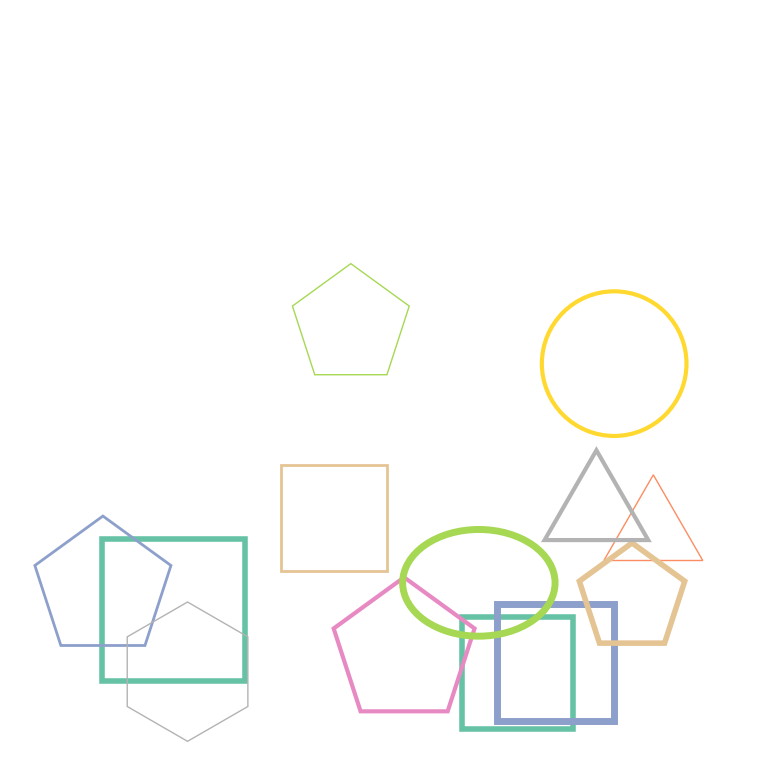[{"shape": "square", "thickness": 2, "radius": 0.46, "center": [0.225, 0.208]}, {"shape": "square", "thickness": 2, "radius": 0.36, "center": [0.672, 0.126]}, {"shape": "triangle", "thickness": 0.5, "radius": 0.37, "center": [0.848, 0.309]}, {"shape": "square", "thickness": 2.5, "radius": 0.38, "center": [0.721, 0.14]}, {"shape": "pentagon", "thickness": 1, "radius": 0.46, "center": [0.134, 0.237]}, {"shape": "pentagon", "thickness": 1.5, "radius": 0.48, "center": [0.525, 0.154]}, {"shape": "pentagon", "thickness": 0.5, "radius": 0.4, "center": [0.456, 0.578]}, {"shape": "oval", "thickness": 2.5, "radius": 0.49, "center": [0.622, 0.243]}, {"shape": "circle", "thickness": 1.5, "radius": 0.47, "center": [0.798, 0.528]}, {"shape": "square", "thickness": 1, "radius": 0.34, "center": [0.434, 0.327]}, {"shape": "pentagon", "thickness": 2, "radius": 0.36, "center": [0.821, 0.223]}, {"shape": "triangle", "thickness": 1.5, "radius": 0.39, "center": [0.775, 0.337]}, {"shape": "hexagon", "thickness": 0.5, "radius": 0.45, "center": [0.244, 0.128]}]